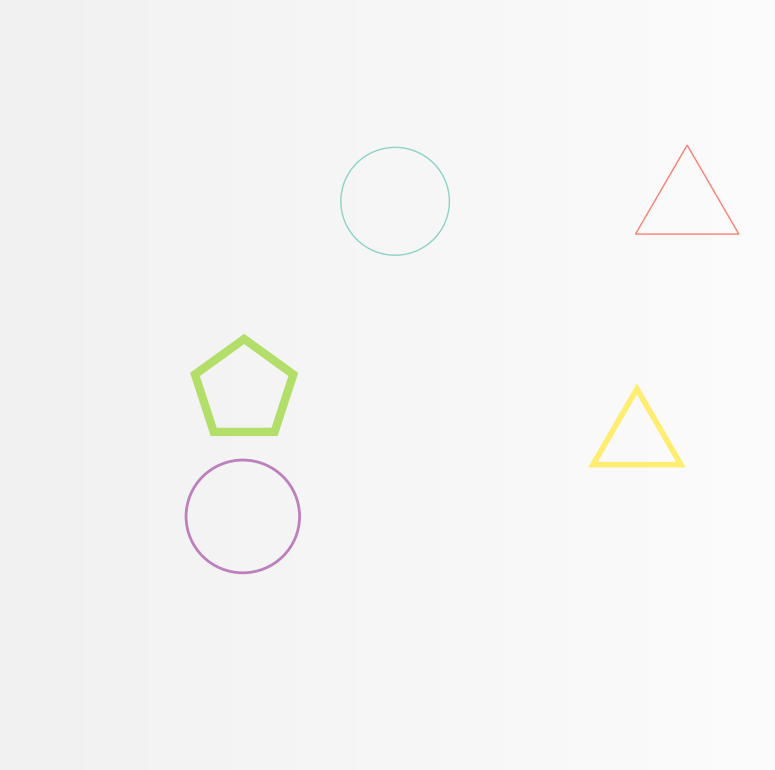[{"shape": "circle", "thickness": 0.5, "radius": 0.35, "center": [0.51, 0.739]}, {"shape": "triangle", "thickness": 0.5, "radius": 0.39, "center": [0.887, 0.734]}, {"shape": "pentagon", "thickness": 3, "radius": 0.33, "center": [0.315, 0.493]}, {"shape": "circle", "thickness": 1, "radius": 0.37, "center": [0.313, 0.329]}, {"shape": "triangle", "thickness": 2, "radius": 0.33, "center": [0.822, 0.429]}]